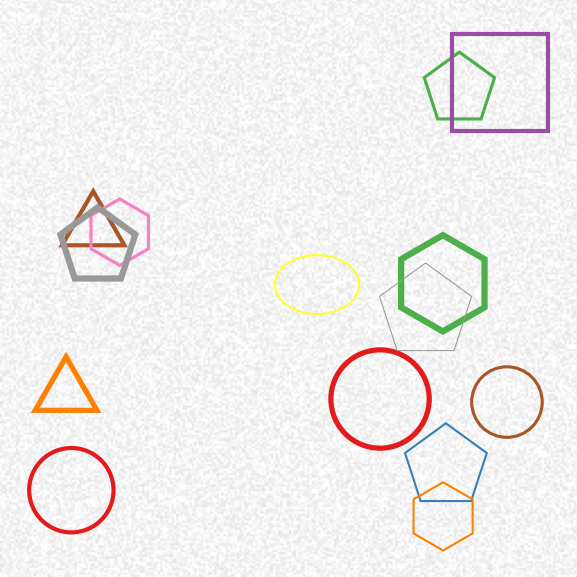[{"shape": "circle", "thickness": 2, "radius": 0.37, "center": [0.124, 0.15]}, {"shape": "circle", "thickness": 2.5, "radius": 0.43, "center": [0.658, 0.308]}, {"shape": "pentagon", "thickness": 1, "radius": 0.37, "center": [0.772, 0.192]}, {"shape": "hexagon", "thickness": 3, "radius": 0.42, "center": [0.767, 0.509]}, {"shape": "pentagon", "thickness": 1.5, "radius": 0.32, "center": [0.795, 0.845]}, {"shape": "square", "thickness": 2, "radius": 0.42, "center": [0.866, 0.856]}, {"shape": "hexagon", "thickness": 1, "radius": 0.3, "center": [0.767, 0.105]}, {"shape": "triangle", "thickness": 2.5, "radius": 0.31, "center": [0.114, 0.319]}, {"shape": "oval", "thickness": 1, "radius": 0.36, "center": [0.549, 0.506]}, {"shape": "triangle", "thickness": 2, "radius": 0.31, "center": [0.161, 0.606]}, {"shape": "circle", "thickness": 1.5, "radius": 0.31, "center": [0.878, 0.303]}, {"shape": "hexagon", "thickness": 1.5, "radius": 0.29, "center": [0.207, 0.597]}, {"shape": "pentagon", "thickness": 0.5, "radius": 0.42, "center": [0.737, 0.46]}, {"shape": "pentagon", "thickness": 3, "radius": 0.34, "center": [0.169, 0.572]}]